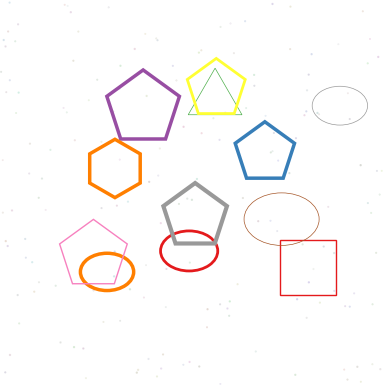[{"shape": "oval", "thickness": 2, "radius": 0.37, "center": [0.491, 0.348]}, {"shape": "square", "thickness": 1, "radius": 0.36, "center": [0.8, 0.305]}, {"shape": "pentagon", "thickness": 2.5, "radius": 0.4, "center": [0.688, 0.603]}, {"shape": "triangle", "thickness": 0.5, "radius": 0.4, "center": [0.559, 0.742]}, {"shape": "pentagon", "thickness": 2.5, "radius": 0.5, "center": [0.372, 0.719]}, {"shape": "oval", "thickness": 2.5, "radius": 0.35, "center": [0.278, 0.294]}, {"shape": "hexagon", "thickness": 2.5, "radius": 0.38, "center": [0.299, 0.562]}, {"shape": "pentagon", "thickness": 2, "radius": 0.4, "center": [0.562, 0.769]}, {"shape": "oval", "thickness": 0.5, "radius": 0.49, "center": [0.731, 0.431]}, {"shape": "pentagon", "thickness": 1, "radius": 0.46, "center": [0.243, 0.338]}, {"shape": "oval", "thickness": 0.5, "radius": 0.36, "center": [0.883, 0.726]}, {"shape": "pentagon", "thickness": 3, "radius": 0.43, "center": [0.507, 0.438]}]